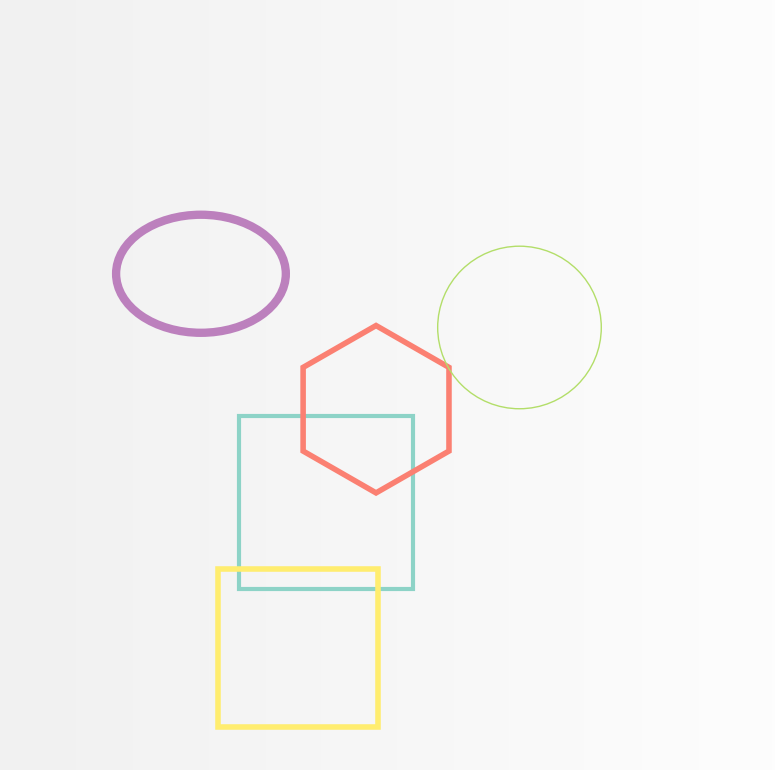[{"shape": "square", "thickness": 1.5, "radius": 0.56, "center": [0.421, 0.347]}, {"shape": "hexagon", "thickness": 2, "radius": 0.54, "center": [0.485, 0.469]}, {"shape": "circle", "thickness": 0.5, "radius": 0.53, "center": [0.67, 0.575]}, {"shape": "oval", "thickness": 3, "radius": 0.55, "center": [0.259, 0.644]}, {"shape": "square", "thickness": 2, "radius": 0.51, "center": [0.384, 0.158]}]